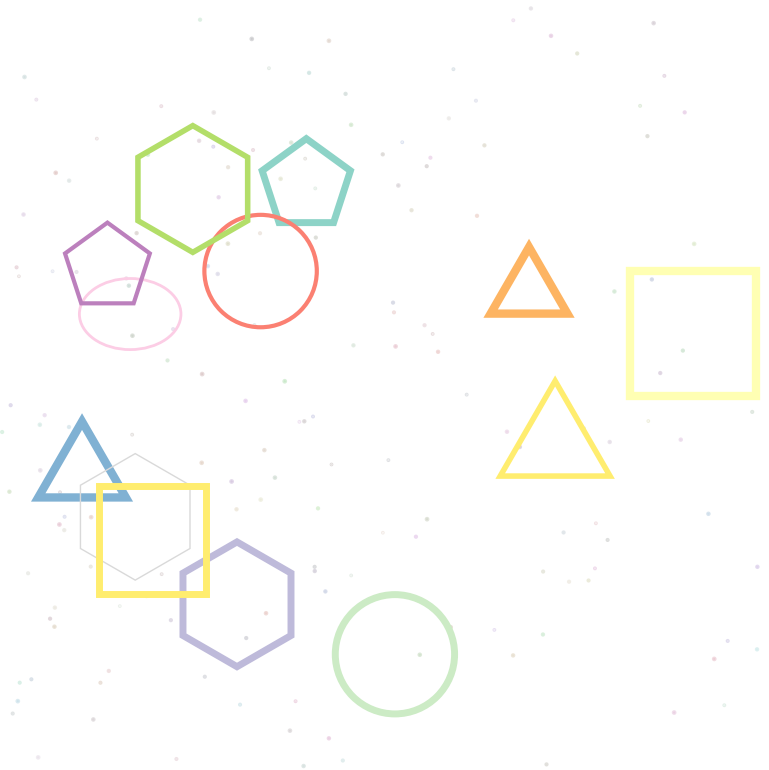[{"shape": "pentagon", "thickness": 2.5, "radius": 0.3, "center": [0.398, 0.76]}, {"shape": "square", "thickness": 3, "radius": 0.41, "center": [0.9, 0.567]}, {"shape": "hexagon", "thickness": 2.5, "radius": 0.4, "center": [0.308, 0.215]}, {"shape": "circle", "thickness": 1.5, "radius": 0.36, "center": [0.338, 0.648]}, {"shape": "triangle", "thickness": 3, "radius": 0.33, "center": [0.107, 0.387]}, {"shape": "triangle", "thickness": 3, "radius": 0.29, "center": [0.687, 0.621]}, {"shape": "hexagon", "thickness": 2, "radius": 0.41, "center": [0.25, 0.755]}, {"shape": "oval", "thickness": 1, "radius": 0.33, "center": [0.169, 0.592]}, {"shape": "hexagon", "thickness": 0.5, "radius": 0.41, "center": [0.176, 0.329]}, {"shape": "pentagon", "thickness": 1.5, "radius": 0.29, "center": [0.14, 0.653]}, {"shape": "circle", "thickness": 2.5, "radius": 0.39, "center": [0.513, 0.15]}, {"shape": "triangle", "thickness": 2, "radius": 0.41, "center": [0.721, 0.423]}, {"shape": "square", "thickness": 2.5, "radius": 0.35, "center": [0.198, 0.299]}]